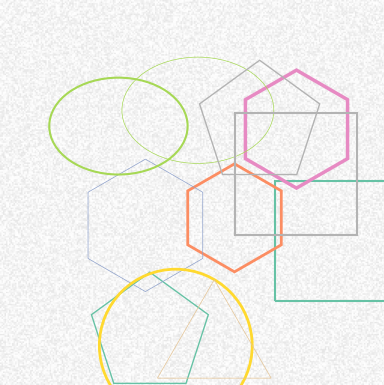[{"shape": "square", "thickness": 1.5, "radius": 0.78, "center": [0.869, 0.374]}, {"shape": "pentagon", "thickness": 1, "radius": 0.8, "center": [0.389, 0.133]}, {"shape": "hexagon", "thickness": 2, "radius": 0.7, "center": [0.609, 0.434]}, {"shape": "hexagon", "thickness": 0.5, "radius": 0.86, "center": [0.378, 0.415]}, {"shape": "hexagon", "thickness": 2.5, "radius": 0.77, "center": [0.77, 0.665]}, {"shape": "oval", "thickness": 0.5, "radius": 0.99, "center": [0.514, 0.714]}, {"shape": "oval", "thickness": 1.5, "radius": 0.9, "center": [0.308, 0.673]}, {"shape": "circle", "thickness": 2, "radius": 0.99, "center": [0.457, 0.102]}, {"shape": "triangle", "thickness": 0.5, "radius": 0.85, "center": [0.557, 0.103]}, {"shape": "pentagon", "thickness": 1, "radius": 0.82, "center": [0.674, 0.679]}, {"shape": "square", "thickness": 1.5, "radius": 0.79, "center": [0.768, 0.547]}]